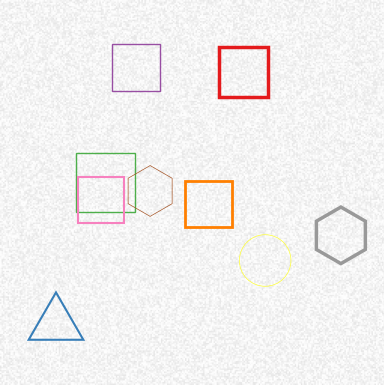[{"shape": "square", "thickness": 2.5, "radius": 0.32, "center": [0.632, 0.812]}, {"shape": "triangle", "thickness": 1.5, "radius": 0.41, "center": [0.145, 0.158]}, {"shape": "square", "thickness": 1, "radius": 0.38, "center": [0.273, 0.525]}, {"shape": "square", "thickness": 1, "radius": 0.31, "center": [0.354, 0.824]}, {"shape": "square", "thickness": 2, "radius": 0.3, "center": [0.542, 0.47]}, {"shape": "circle", "thickness": 0.5, "radius": 0.33, "center": [0.689, 0.323]}, {"shape": "hexagon", "thickness": 0.5, "radius": 0.33, "center": [0.39, 0.504]}, {"shape": "square", "thickness": 1.5, "radius": 0.3, "center": [0.262, 0.481]}, {"shape": "hexagon", "thickness": 2.5, "radius": 0.37, "center": [0.885, 0.389]}]